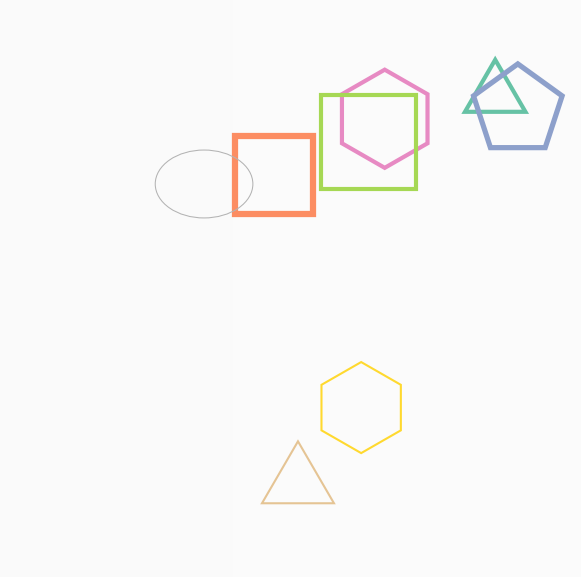[{"shape": "triangle", "thickness": 2, "radius": 0.3, "center": [0.852, 0.836]}, {"shape": "square", "thickness": 3, "radius": 0.34, "center": [0.472, 0.696]}, {"shape": "pentagon", "thickness": 2.5, "radius": 0.4, "center": [0.891, 0.808]}, {"shape": "hexagon", "thickness": 2, "radius": 0.43, "center": [0.662, 0.793]}, {"shape": "square", "thickness": 2, "radius": 0.41, "center": [0.634, 0.753]}, {"shape": "hexagon", "thickness": 1, "radius": 0.39, "center": [0.621, 0.293]}, {"shape": "triangle", "thickness": 1, "radius": 0.36, "center": [0.513, 0.163]}, {"shape": "oval", "thickness": 0.5, "radius": 0.42, "center": [0.351, 0.681]}]